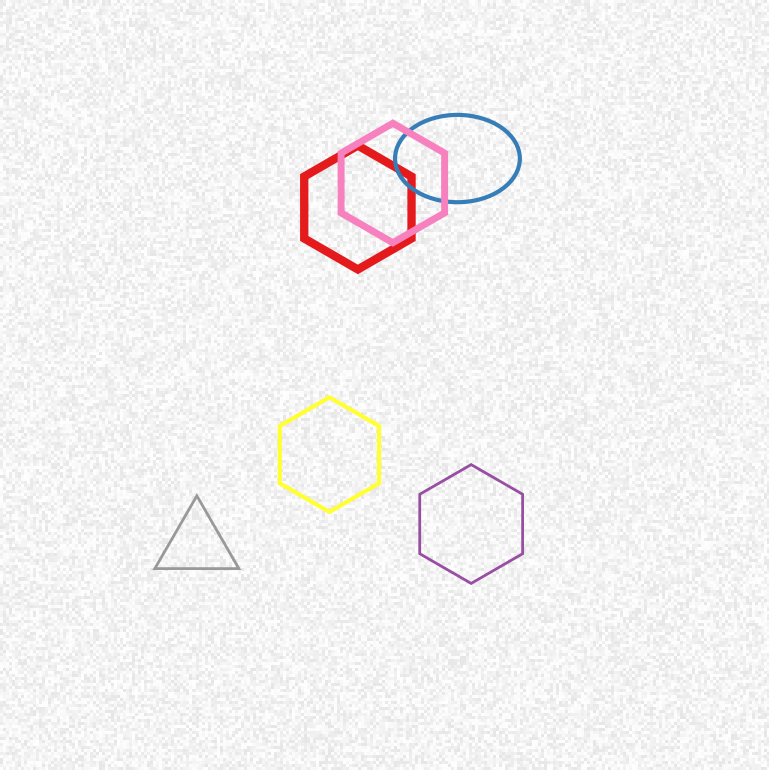[{"shape": "hexagon", "thickness": 3, "radius": 0.4, "center": [0.465, 0.731]}, {"shape": "oval", "thickness": 1.5, "radius": 0.41, "center": [0.594, 0.794]}, {"shape": "hexagon", "thickness": 1, "radius": 0.39, "center": [0.612, 0.319]}, {"shape": "hexagon", "thickness": 1.5, "radius": 0.37, "center": [0.428, 0.41]}, {"shape": "hexagon", "thickness": 2.5, "radius": 0.39, "center": [0.51, 0.762]}, {"shape": "triangle", "thickness": 1, "radius": 0.32, "center": [0.256, 0.293]}]